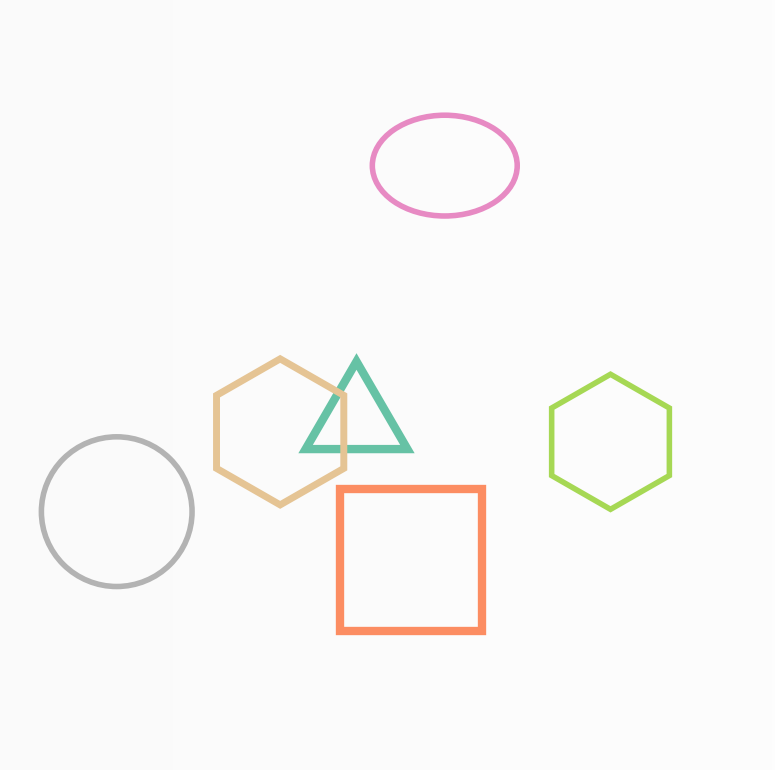[{"shape": "triangle", "thickness": 3, "radius": 0.38, "center": [0.46, 0.455]}, {"shape": "square", "thickness": 3, "radius": 0.46, "center": [0.53, 0.273]}, {"shape": "oval", "thickness": 2, "radius": 0.47, "center": [0.574, 0.785]}, {"shape": "hexagon", "thickness": 2, "radius": 0.44, "center": [0.788, 0.426]}, {"shape": "hexagon", "thickness": 2.5, "radius": 0.47, "center": [0.362, 0.439]}, {"shape": "circle", "thickness": 2, "radius": 0.49, "center": [0.151, 0.336]}]